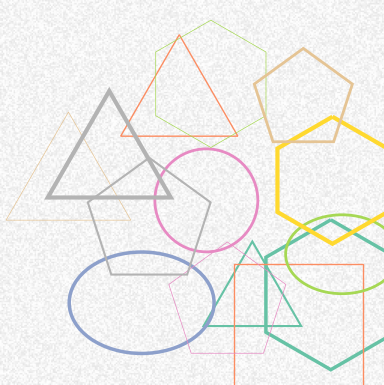[{"shape": "hexagon", "thickness": 2.5, "radius": 0.97, "center": [0.859, 0.234]}, {"shape": "triangle", "thickness": 1.5, "radius": 0.73, "center": [0.655, 0.226]}, {"shape": "square", "thickness": 1, "radius": 0.83, "center": [0.775, 0.149]}, {"shape": "triangle", "thickness": 1, "radius": 0.88, "center": [0.466, 0.734]}, {"shape": "oval", "thickness": 2.5, "radius": 0.94, "center": [0.368, 0.214]}, {"shape": "circle", "thickness": 2, "radius": 0.67, "center": [0.536, 0.48]}, {"shape": "pentagon", "thickness": 0.5, "radius": 0.8, "center": [0.591, 0.212]}, {"shape": "oval", "thickness": 2, "radius": 0.73, "center": [0.888, 0.34]}, {"shape": "hexagon", "thickness": 0.5, "radius": 0.83, "center": [0.548, 0.782]}, {"shape": "hexagon", "thickness": 3, "radius": 0.82, "center": [0.864, 0.532]}, {"shape": "triangle", "thickness": 0.5, "radius": 0.94, "center": [0.178, 0.522]}, {"shape": "pentagon", "thickness": 2, "radius": 0.67, "center": [0.788, 0.74]}, {"shape": "pentagon", "thickness": 1.5, "radius": 0.84, "center": [0.388, 0.423]}, {"shape": "triangle", "thickness": 3, "radius": 0.92, "center": [0.284, 0.579]}]